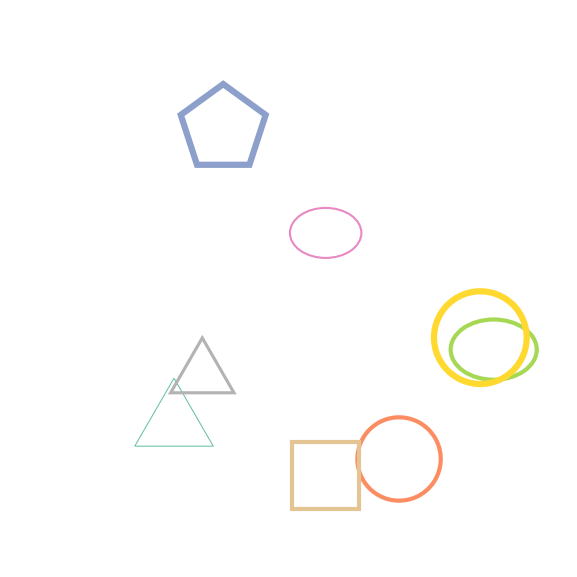[{"shape": "triangle", "thickness": 0.5, "radius": 0.39, "center": [0.301, 0.266]}, {"shape": "circle", "thickness": 2, "radius": 0.36, "center": [0.691, 0.204]}, {"shape": "pentagon", "thickness": 3, "radius": 0.39, "center": [0.386, 0.776]}, {"shape": "oval", "thickness": 1, "radius": 0.31, "center": [0.564, 0.596]}, {"shape": "oval", "thickness": 2, "radius": 0.37, "center": [0.855, 0.394]}, {"shape": "circle", "thickness": 3, "radius": 0.4, "center": [0.832, 0.414]}, {"shape": "square", "thickness": 2, "radius": 0.29, "center": [0.563, 0.176]}, {"shape": "triangle", "thickness": 1.5, "radius": 0.32, "center": [0.35, 0.351]}]